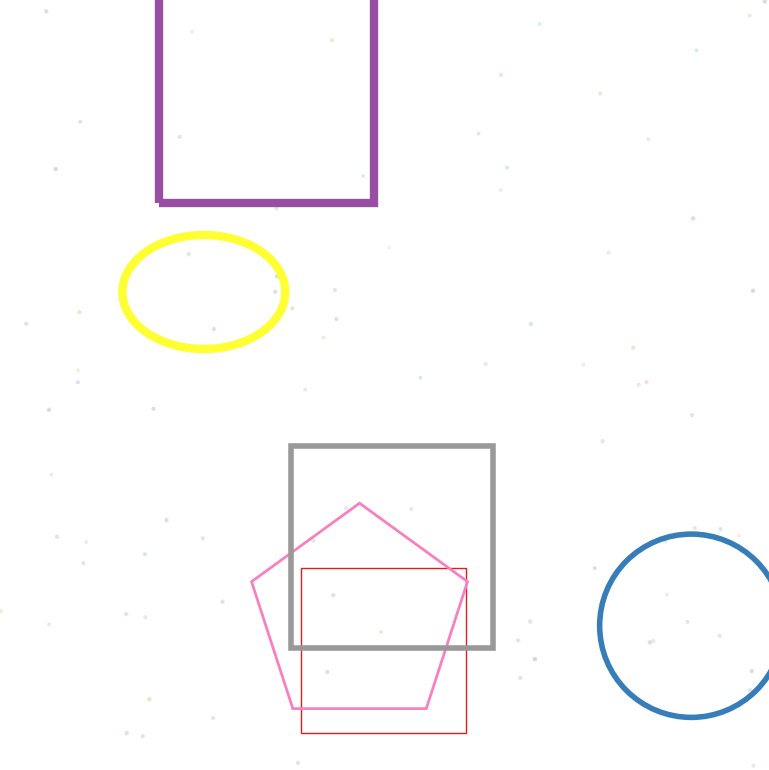[{"shape": "square", "thickness": 0.5, "radius": 0.54, "center": [0.498, 0.156]}, {"shape": "circle", "thickness": 2, "radius": 0.6, "center": [0.898, 0.187]}, {"shape": "square", "thickness": 3, "radius": 0.7, "center": [0.346, 0.876]}, {"shape": "oval", "thickness": 3, "radius": 0.53, "center": [0.265, 0.621]}, {"shape": "pentagon", "thickness": 1, "radius": 0.74, "center": [0.467, 0.199]}, {"shape": "square", "thickness": 2, "radius": 0.66, "center": [0.509, 0.29]}]